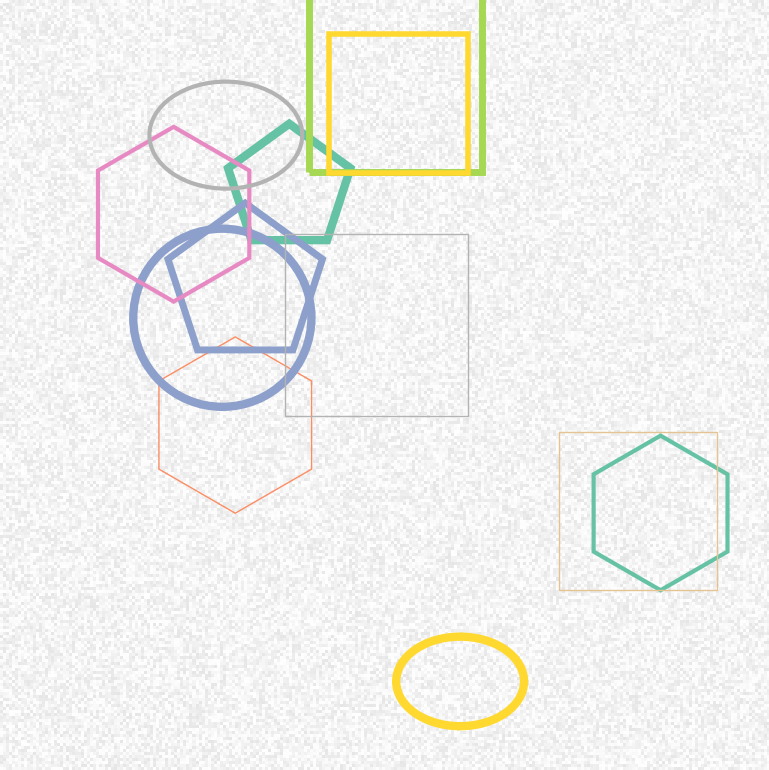[{"shape": "hexagon", "thickness": 1.5, "radius": 0.5, "center": [0.858, 0.334]}, {"shape": "pentagon", "thickness": 3, "radius": 0.42, "center": [0.376, 0.756]}, {"shape": "hexagon", "thickness": 0.5, "radius": 0.57, "center": [0.306, 0.448]}, {"shape": "pentagon", "thickness": 2.5, "radius": 0.53, "center": [0.318, 0.631]}, {"shape": "circle", "thickness": 3, "radius": 0.58, "center": [0.289, 0.587]}, {"shape": "hexagon", "thickness": 1.5, "radius": 0.57, "center": [0.226, 0.722]}, {"shape": "square", "thickness": 2.5, "radius": 0.56, "center": [0.514, 0.889]}, {"shape": "oval", "thickness": 3, "radius": 0.42, "center": [0.598, 0.115]}, {"shape": "square", "thickness": 2, "radius": 0.45, "center": [0.517, 0.866]}, {"shape": "square", "thickness": 0.5, "radius": 0.51, "center": [0.828, 0.337]}, {"shape": "oval", "thickness": 1.5, "radius": 0.5, "center": [0.293, 0.825]}, {"shape": "square", "thickness": 0.5, "radius": 0.59, "center": [0.489, 0.578]}]